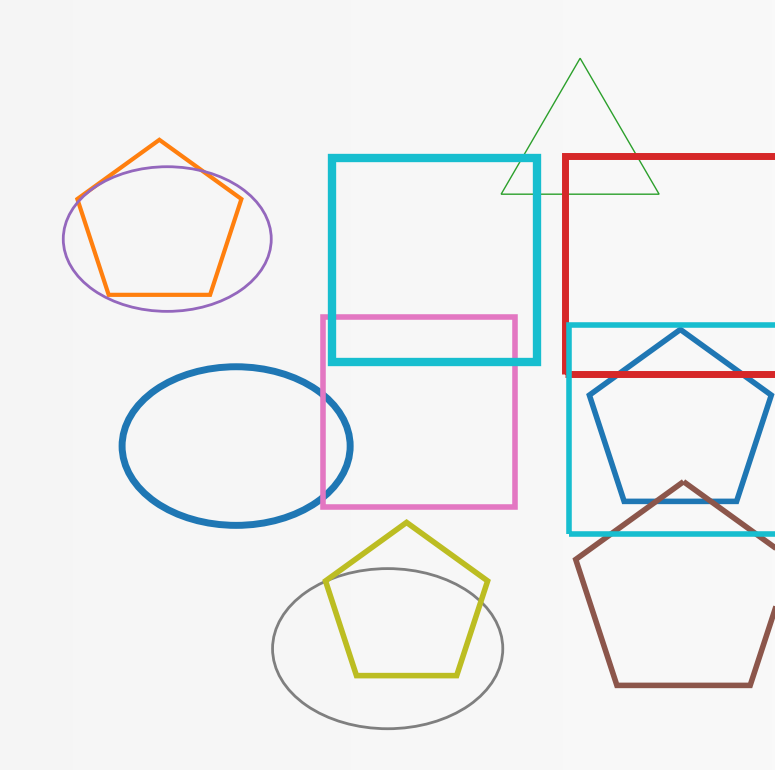[{"shape": "oval", "thickness": 2.5, "radius": 0.74, "center": [0.305, 0.421]}, {"shape": "pentagon", "thickness": 2, "radius": 0.62, "center": [0.878, 0.449]}, {"shape": "pentagon", "thickness": 1.5, "radius": 0.56, "center": [0.206, 0.707]}, {"shape": "triangle", "thickness": 0.5, "radius": 0.59, "center": [0.749, 0.807]}, {"shape": "square", "thickness": 2.5, "radius": 0.71, "center": [0.87, 0.656]}, {"shape": "oval", "thickness": 1, "radius": 0.67, "center": [0.216, 0.69]}, {"shape": "pentagon", "thickness": 2, "radius": 0.73, "center": [0.882, 0.228]}, {"shape": "square", "thickness": 2, "radius": 0.62, "center": [0.54, 0.465]}, {"shape": "oval", "thickness": 1, "radius": 0.74, "center": [0.5, 0.158]}, {"shape": "pentagon", "thickness": 2, "radius": 0.55, "center": [0.525, 0.212]}, {"shape": "square", "thickness": 3, "radius": 0.66, "center": [0.561, 0.663]}, {"shape": "square", "thickness": 2, "radius": 0.68, "center": [0.871, 0.442]}]